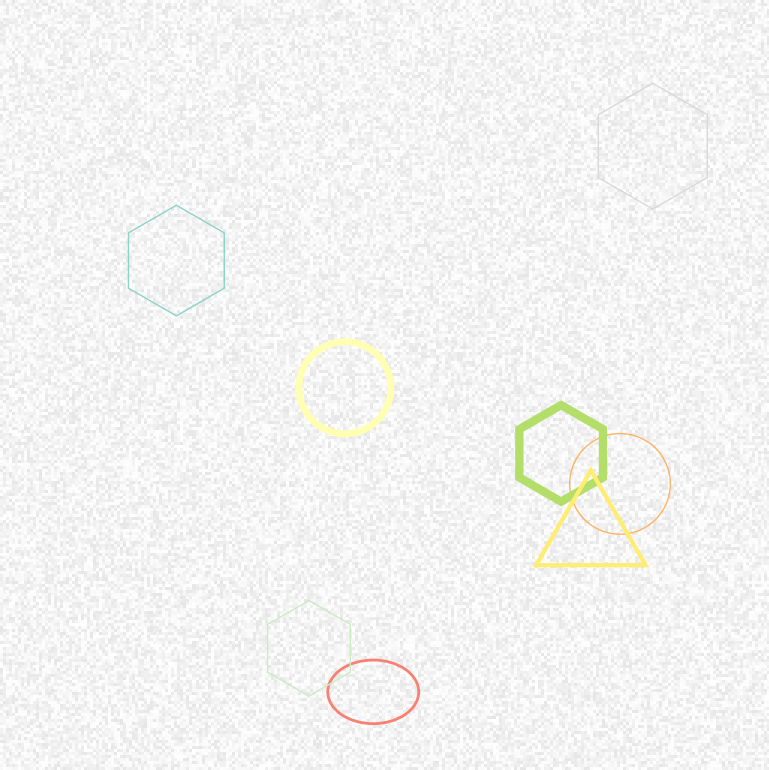[{"shape": "hexagon", "thickness": 0.5, "radius": 0.36, "center": [0.229, 0.662]}, {"shape": "circle", "thickness": 2.5, "radius": 0.3, "center": [0.448, 0.496]}, {"shape": "oval", "thickness": 1, "radius": 0.3, "center": [0.485, 0.102]}, {"shape": "circle", "thickness": 0.5, "radius": 0.33, "center": [0.805, 0.372]}, {"shape": "hexagon", "thickness": 3, "radius": 0.31, "center": [0.729, 0.411]}, {"shape": "hexagon", "thickness": 0.5, "radius": 0.41, "center": [0.848, 0.81]}, {"shape": "hexagon", "thickness": 0.5, "radius": 0.31, "center": [0.401, 0.158]}, {"shape": "triangle", "thickness": 1.5, "radius": 0.41, "center": [0.767, 0.307]}]